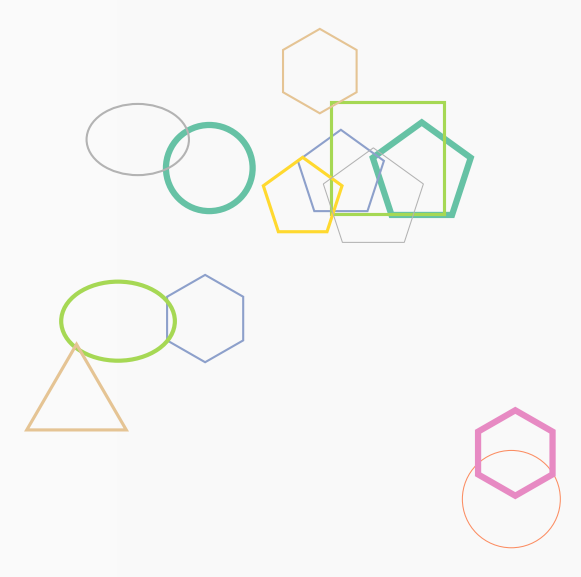[{"shape": "pentagon", "thickness": 3, "radius": 0.44, "center": [0.726, 0.699]}, {"shape": "circle", "thickness": 3, "radius": 0.37, "center": [0.36, 0.708]}, {"shape": "circle", "thickness": 0.5, "radius": 0.42, "center": [0.88, 0.135]}, {"shape": "pentagon", "thickness": 1, "radius": 0.39, "center": [0.586, 0.697]}, {"shape": "hexagon", "thickness": 1, "radius": 0.38, "center": [0.353, 0.448]}, {"shape": "hexagon", "thickness": 3, "radius": 0.37, "center": [0.887, 0.215]}, {"shape": "square", "thickness": 1.5, "radius": 0.49, "center": [0.666, 0.726]}, {"shape": "oval", "thickness": 2, "radius": 0.49, "center": [0.203, 0.443]}, {"shape": "pentagon", "thickness": 1.5, "radius": 0.36, "center": [0.521, 0.655]}, {"shape": "hexagon", "thickness": 1, "radius": 0.37, "center": [0.55, 0.876]}, {"shape": "triangle", "thickness": 1.5, "radius": 0.49, "center": [0.132, 0.304]}, {"shape": "pentagon", "thickness": 0.5, "radius": 0.45, "center": [0.642, 0.653]}, {"shape": "oval", "thickness": 1, "radius": 0.44, "center": [0.237, 0.758]}]